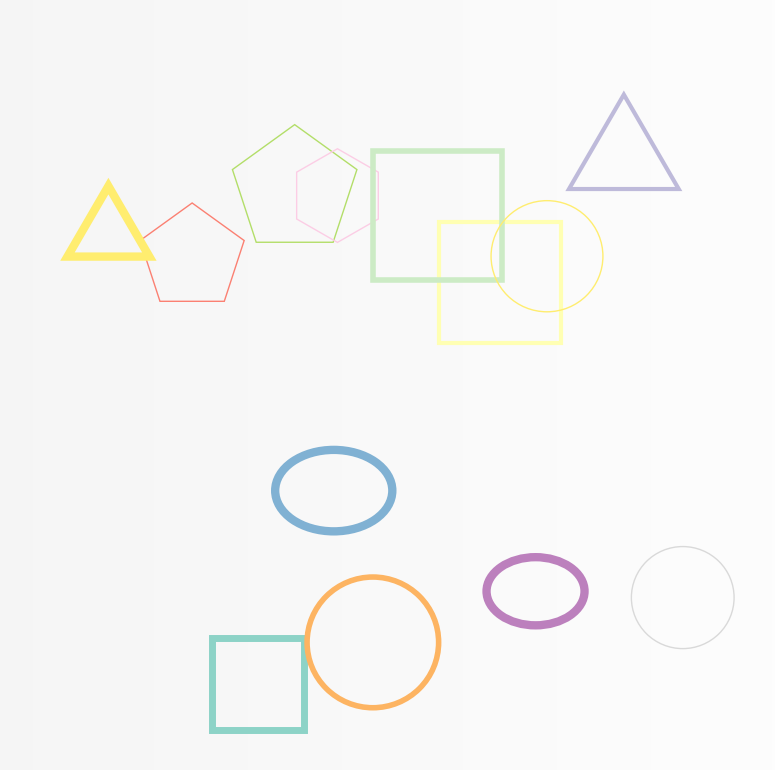[{"shape": "square", "thickness": 2.5, "radius": 0.3, "center": [0.333, 0.111]}, {"shape": "square", "thickness": 1.5, "radius": 0.39, "center": [0.645, 0.633]}, {"shape": "triangle", "thickness": 1.5, "radius": 0.41, "center": [0.805, 0.795]}, {"shape": "pentagon", "thickness": 0.5, "radius": 0.35, "center": [0.248, 0.666]}, {"shape": "oval", "thickness": 3, "radius": 0.38, "center": [0.431, 0.363]}, {"shape": "circle", "thickness": 2, "radius": 0.42, "center": [0.481, 0.166]}, {"shape": "pentagon", "thickness": 0.5, "radius": 0.42, "center": [0.38, 0.754]}, {"shape": "hexagon", "thickness": 0.5, "radius": 0.3, "center": [0.435, 0.746]}, {"shape": "circle", "thickness": 0.5, "radius": 0.33, "center": [0.881, 0.224]}, {"shape": "oval", "thickness": 3, "radius": 0.32, "center": [0.691, 0.232]}, {"shape": "square", "thickness": 2, "radius": 0.42, "center": [0.565, 0.72]}, {"shape": "circle", "thickness": 0.5, "radius": 0.36, "center": [0.706, 0.667]}, {"shape": "triangle", "thickness": 3, "radius": 0.31, "center": [0.14, 0.697]}]